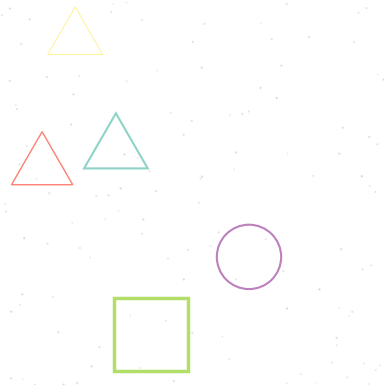[{"shape": "triangle", "thickness": 1.5, "radius": 0.48, "center": [0.301, 0.61]}, {"shape": "triangle", "thickness": 1, "radius": 0.46, "center": [0.109, 0.566]}, {"shape": "square", "thickness": 2.5, "radius": 0.48, "center": [0.392, 0.131]}, {"shape": "circle", "thickness": 1.5, "radius": 0.42, "center": [0.647, 0.333]}, {"shape": "triangle", "thickness": 0.5, "radius": 0.41, "center": [0.195, 0.899]}]